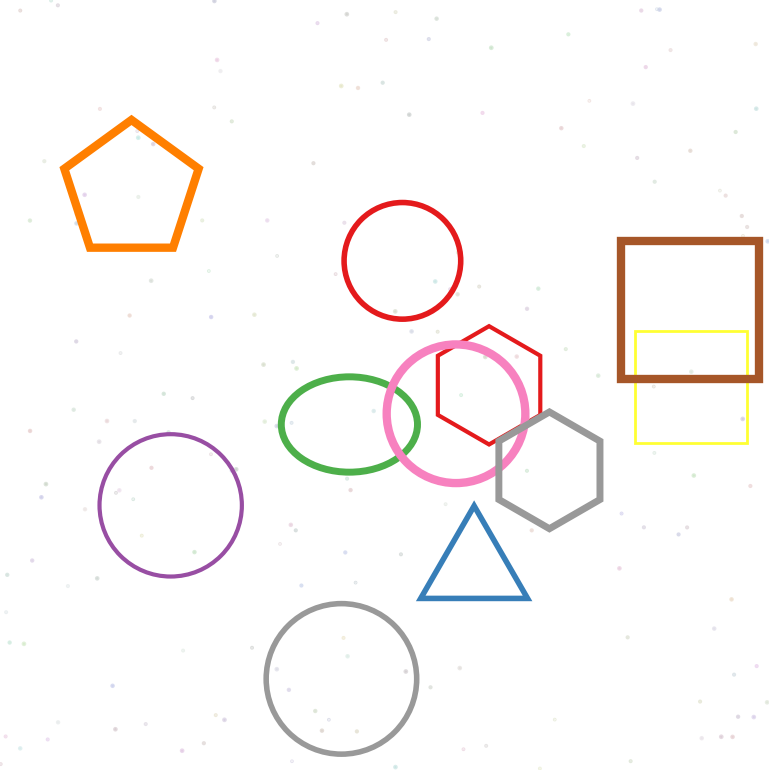[{"shape": "circle", "thickness": 2, "radius": 0.38, "center": [0.523, 0.661]}, {"shape": "hexagon", "thickness": 1.5, "radius": 0.38, "center": [0.635, 0.5]}, {"shape": "triangle", "thickness": 2, "radius": 0.4, "center": [0.616, 0.263]}, {"shape": "oval", "thickness": 2.5, "radius": 0.44, "center": [0.454, 0.449]}, {"shape": "circle", "thickness": 1.5, "radius": 0.46, "center": [0.222, 0.344]}, {"shape": "pentagon", "thickness": 3, "radius": 0.46, "center": [0.171, 0.753]}, {"shape": "square", "thickness": 1, "radius": 0.36, "center": [0.898, 0.497]}, {"shape": "square", "thickness": 3, "radius": 0.45, "center": [0.897, 0.597]}, {"shape": "circle", "thickness": 3, "radius": 0.45, "center": [0.592, 0.463]}, {"shape": "circle", "thickness": 2, "radius": 0.49, "center": [0.443, 0.118]}, {"shape": "hexagon", "thickness": 2.5, "radius": 0.38, "center": [0.714, 0.389]}]